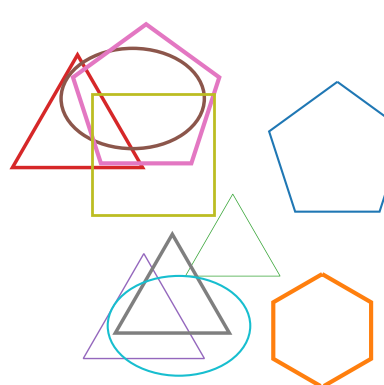[{"shape": "pentagon", "thickness": 1.5, "radius": 0.93, "center": [0.876, 0.601]}, {"shape": "hexagon", "thickness": 3, "radius": 0.73, "center": [0.837, 0.141]}, {"shape": "triangle", "thickness": 0.5, "radius": 0.71, "center": [0.605, 0.354]}, {"shape": "triangle", "thickness": 2.5, "radius": 0.98, "center": [0.201, 0.662]}, {"shape": "triangle", "thickness": 1, "radius": 0.91, "center": [0.374, 0.16]}, {"shape": "oval", "thickness": 2.5, "radius": 0.93, "center": [0.345, 0.744]}, {"shape": "pentagon", "thickness": 3, "radius": 1.0, "center": [0.38, 0.737]}, {"shape": "triangle", "thickness": 2.5, "radius": 0.86, "center": [0.448, 0.22]}, {"shape": "square", "thickness": 2, "radius": 0.79, "center": [0.398, 0.599]}, {"shape": "oval", "thickness": 1.5, "radius": 0.93, "center": [0.465, 0.154]}]